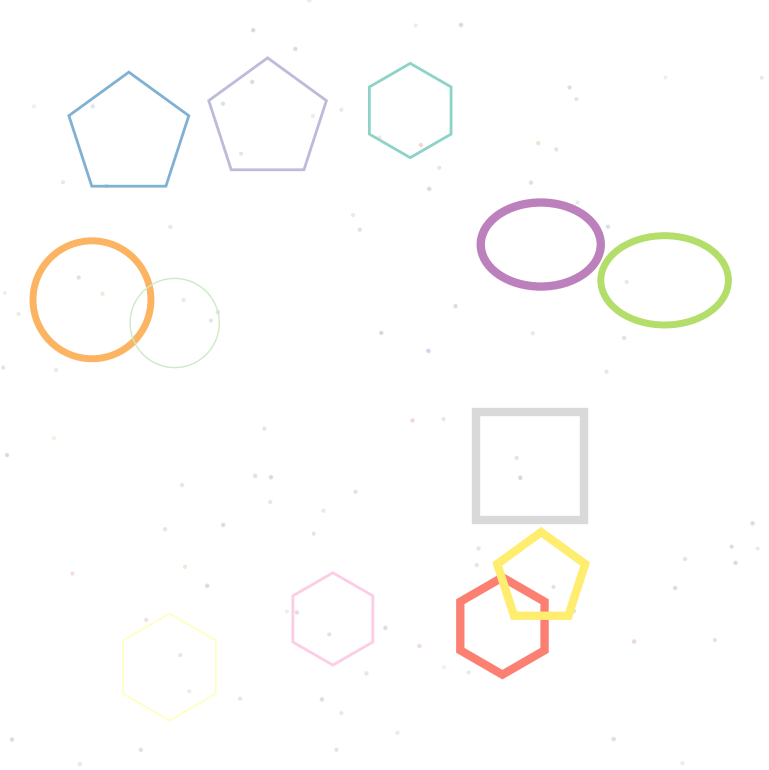[{"shape": "hexagon", "thickness": 1, "radius": 0.31, "center": [0.533, 0.856]}, {"shape": "hexagon", "thickness": 0.5, "radius": 0.35, "center": [0.22, 0.134]}, {"shape": "pentagon", "thickness": 1, "radius": 0.4, "center": [0.348, 0.844]}, {"shape": "hexagon", "thickness": 3, "radius": 0.32, "center": [0.652, 0.187]}, {"shape": "pentagon", "thickness": 1, "radius": 0.41, "center": [0.167, 0.824]}, {"shape": "circle", "thickness": 2.5, "radius": 0.38, "center": [0.119, 0.611]}, {"shape": "oval", "thickness": 2.5, "radius": 0.41, "center": [0.863, 0.636]}, {"shape": "hexagon", "thickness": 1, "radius": 0.3, "center": [0.432, 0.196]}, {"shape": "square", "thickness": 3, "radius": 0.35, "center": [0.688, 0.395]}, {"shape": "oval", "thickness": 3, "radius": 0.39, "center": [0.702, 0.682]}, {"shape": "circle", "thickness": 0.5, "radius": 0.29, "center": [0.227, 0.581]}, {"shape": "pentagon", "thickness": 3, "radius": 0.3, "center": [0.703, 0.249]}]